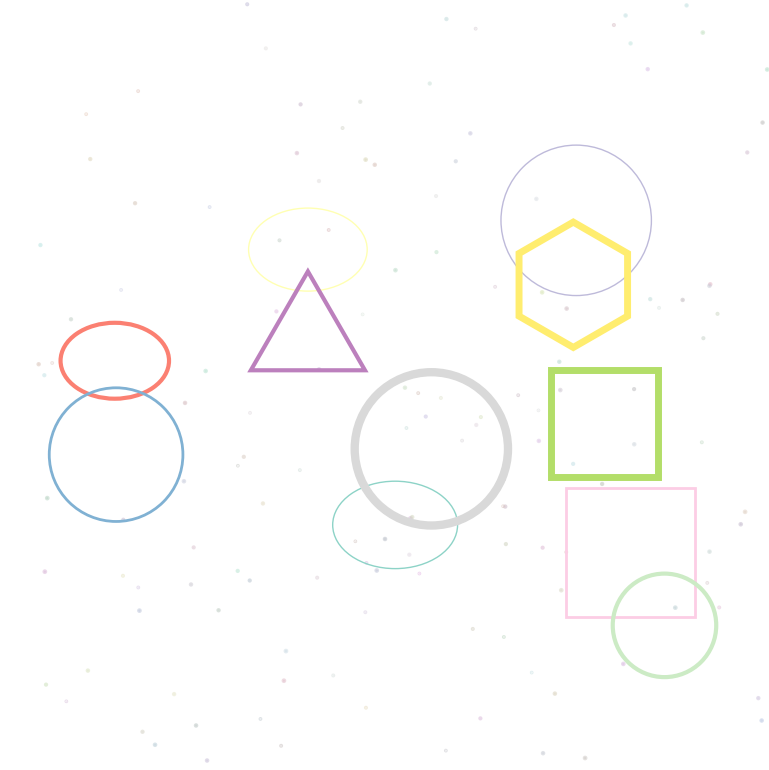[{"shape": "oval", "thickness": 0.5, "radius": 0.41, "center": [0.513, 0.318]}, {"shape": "oval", "thickness": 0.5, "radius": 0.39, "center": [0.4, 0.676]}, {"shape": "circle", "thickness": 0.5, "radius": 0.49, "center": [0.748, 0.714]}, {"shape": "oval", "thickness": 1.5, "radius": 0.35, "center": [0.149, 0.532]}, {"shape": "circle", "thickness": 1, "radius": 0.43, "center": [0.151, 0.41]}, {"shape": "square", "thickness": 2.5, "radius": 0.35, "center": [0.785, 0.45]}, {"shape": "square", "thickness": 1, "radius": 0.42, "center": [0.819, 0.282]}, {"shape": "circle", "thickness": 3, "radius": 0.5, "center": [0.56, 0.417]}, {"shape": "triangle", "thickness": 1.5, "radius": 0.43, "center": [0.4, 0.562]}, {"shape": "circle", "thickness": 1.5, "radius": 0.34, "center": [0.863, 0.188]}, {"shape": "hexagon", "thickness": 2.5, "radius": 0.41, "center": [0.745, 0.63]}]